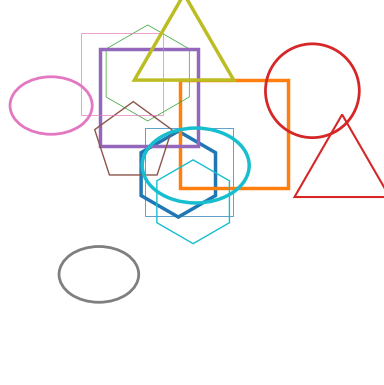[{"shape": "hexagon", "thickness": 2.5, "radius": 0.56, "center": [0.463, 0.548]}, {"shape": "square", "thickness": 0.5, "radius": 0.57, "center": [0.49, 0.552]}, {"shape": "square", "thickness": 2.5, "radius": 0.7, "center": [0.607, 0.653]}, {"shape": "hexagon", "thickness": 0.5, "radius": 0.62, "center": [0.384, 0.81]}, {"shape": "triangle", "thickness": 1.5, "radius": 0.71, "center": [0.889, 0.56]}, {"shape": "circle", "thickness": 2, "radius": 0.61, "center": [0.811, 0.764]}, {"shape": "square", "thickness": 2.5, "radius": 0.63, "center": [0.387, 0.747]}, {"shape": "pentagon", "thickness": 1, "radius": 0.53, "center": [0.346, 0.631]}, {"shape": "oval", "thickness": 2, "radius": 0.53, "center": [0.133, 0.726]}, {"shape": "square", "thickness": 0.5, "radius": 0.53, "center": [0.317, 0.809]}, {"shape": "oval", "thickness": 2, "radius": 0.52, "center": [0.257, 0.287]}, {"shape": "triangle", "thickness": 2.5, "radius": 0.74, "center": [0.478, 0.866]}, {"shape": "hexagon", "thickness": 1, "radius": 0.54, "center": [0.502, 0.476]}, {"shape": "oval", "thickness": 2.5, "radius": 0.69, "center": [0.508, 0.57]}]